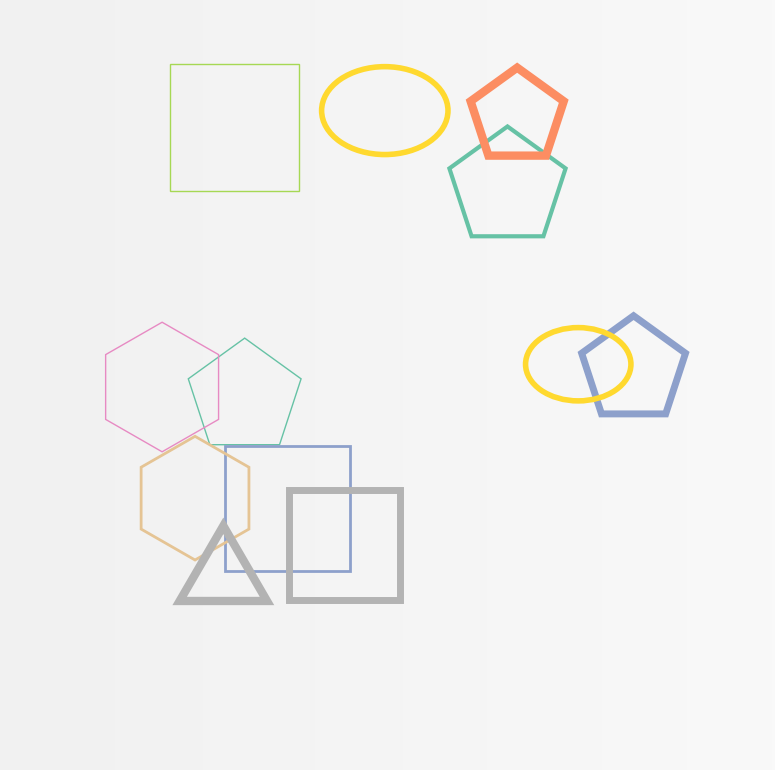[{"shape": "pentagon", "thickness": 1.5, "radius": 0.39, "center": [0.655, 0.757]}, {"shape": "pentagon", "thickness": 0.5, "radius": 0.38, "center": [0.316, 0.484]}, {"shape": "pentagon", "thickness": 3, "radius": 0.32, "center": [0.667, 0.849]}, {"shape": "pentagon", "thickness": 2.5, "radius": 0.35, "center": [0.818, 0.519]}, {"shape": "square", "thickness": 1, "radius": 0.4, "center": [0.371, 0.34]}, {"shape": "hexagon", "thickness": 0.5, "radius": 0.42, "center": [0.209, 0.497]}, {"shape": "square", "thickness": 0.5, "radius": 0.41, "center": [0.303, 0.834]}, {"shape": "oval", "thickness": 2, "radius": 0.34, "center": [0.746, 0.527]}, {"shape": "oval", "thickness": 2, "radius": 0.41, "center": [0.497, 0.856]}, {"shape": "hexagon", "thickness": 1, "radius": 0.4, "center": [0.252, 0.353]}, {"shape": "square", "thickness": 2.5, "radius": 0.36, "center": [0.444, 0.292]}, {"shape": "triangle", "thickness": 3, "radius": 0.33, "center": [0.288, 0.252]}]